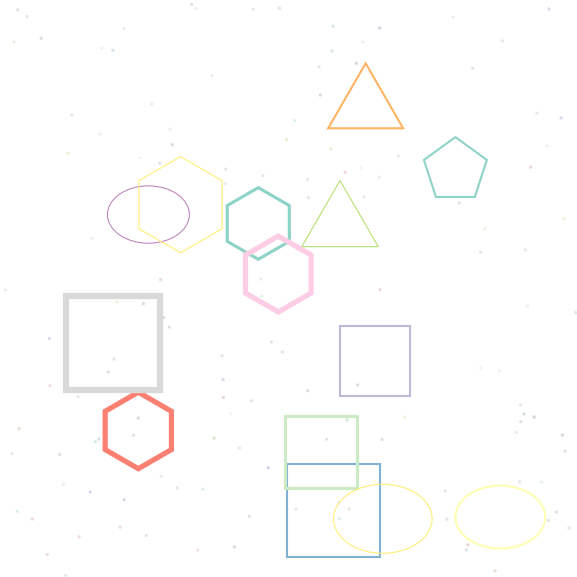[{"shape": "hexagon", "thickness": 1.5, "radius": 0.31, "center": [0.447, 0.612]}, {"shape": "pentagon", "thickness": 1, "radius": 0.29, "center": [0.789, 0.704]}, {"shape": "oval", "thickness": 1, "radius": 0.39, "center": [0.866, 0.104]}, {"shape": "square", "thickness": 1, "radius": 0.3, "center": [0.649, 0.374]}, {"shape": "hexagon", "thickness": 2.5, "radius": 0.33, "center": [0.239, 0.254]}, {"shape": "square", "thickness": 1, "radius": 0.4, "center": [0.578, 0.115]}, {"shape": "triangle", "thickness": 1, "radius": 0.37, "center": [0.633, 0.815]}, {"shape": "triangle", "thickness": 0.5, "radius": 0.38, "center": [0.589, 0.61]}, {"shape": "hexagon", "thickness": 2.5, "radius": 0.33, "center": [0.482, 0.525]}, {"shape": "square", "thickness": 3, "radius": 0.41, "center": [0.195, 0.405]}, {"shape": "oval", "thickness": 0.5, "radius": 0.35, "center": [0.257, 0.628]}, {"shape": "square", "thickness": 1.5, "radius": 0.31, "center": [0.556, 0.216]}, {"shape": "hexagon", "thickness": 0.5, "radius": 0.42, "center": [0.313, 0.645]}, {"shape": "oval", "thickness": 0.5, "radius": 0.43, "center": [0.663, 0.101]}]